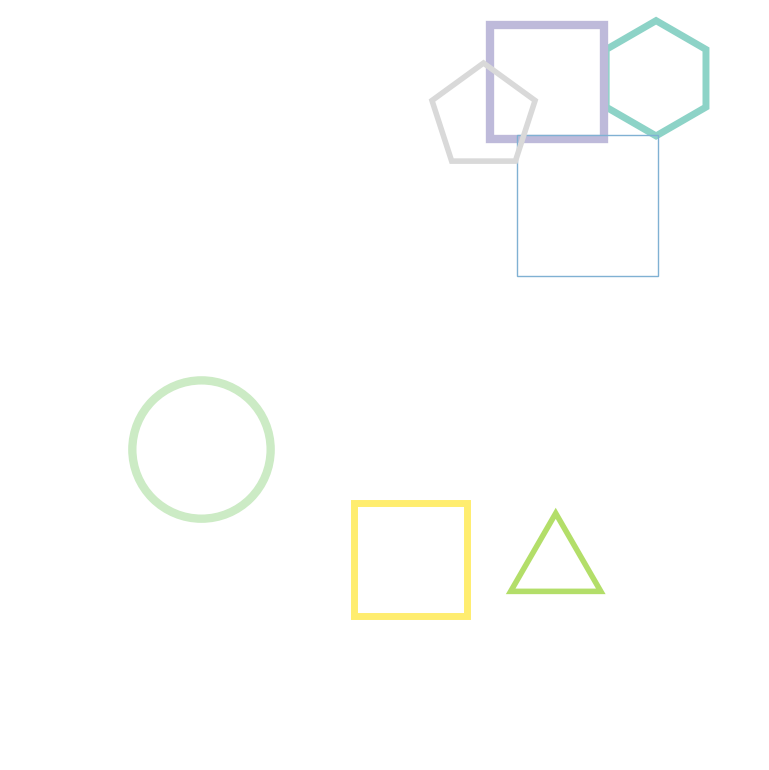[{"shape": "hexagon", "thickness": 2.5, "radius": 0.37, "center": [0.852, 0.898]}, {"shape": "square", "thickness": 3, "radius": 0.37, "center": [0.71, 0.893]}, {"shape": "square", "thickness": 0.5, "radius": 0.46, "center": [0.763, 0.734]}, {"shape": "triangle", "thickness": 2, "radius": 0.34, "center": [0.722, 0.266]}, {"shape": "pentagon", "thickness": 2, "radius": 0.35, "center": [0.628, 0.848]}, {"shape": "circle", "thickness": 3, "radius": 0.45, "center": [0.262, 0.416]}, {"shape": "square", "thickness": 2.5, "radius": 0.37, "center": [0.534, 0.273]}]